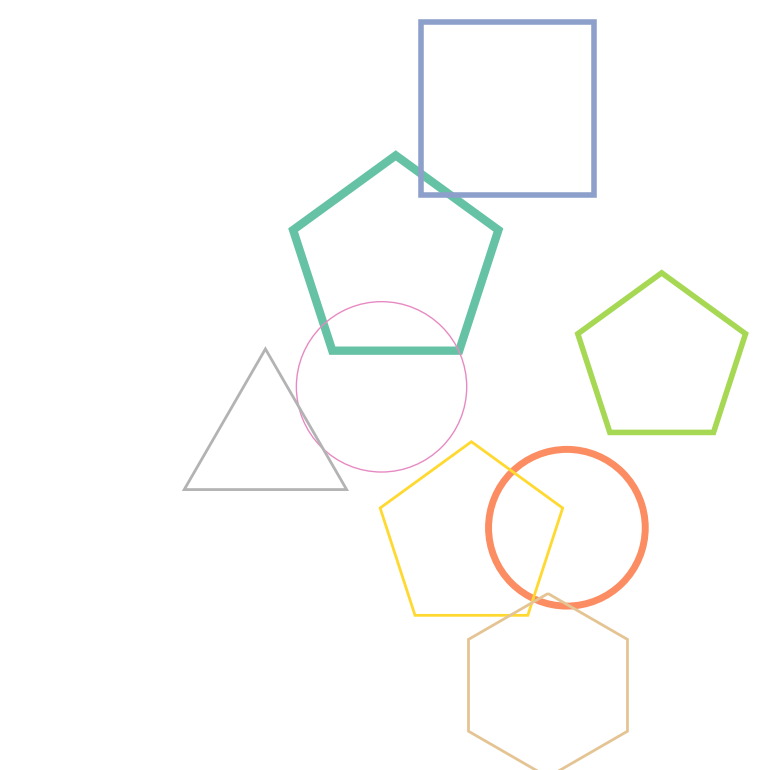[{"shape": "pentagon", "thickness": 3, "radius": 0.7, "center": [0.514, 0.658]}, {"shape": "circle", "thickness": 2.5, "radius": 0.51, "center": [0.736, 0.315]}, {"shape": "square", "thickness": 2, "radius": 0.56, "center": [0.66, 0.858]}, {"shape": "circle", "thickness": 0.5, "radius": 0.55, "center": [0.495, 0.498]}, {"shape": "pentagon", "thickness": 2, "radius": 0.57, "center": [0.859, 0.531]}, {"shape": "pentagon", "thickness": 1, "radius": 0.62, "center": [0.612, 0.302]}, {"shape": "hexagon", "thickness": 1, "radius": 0.6, "center": [0.712, 0.11]}, {"shape": "triangle", "thickness": 1, "radius": 0.61, "center": [0.345, 0.425]}]